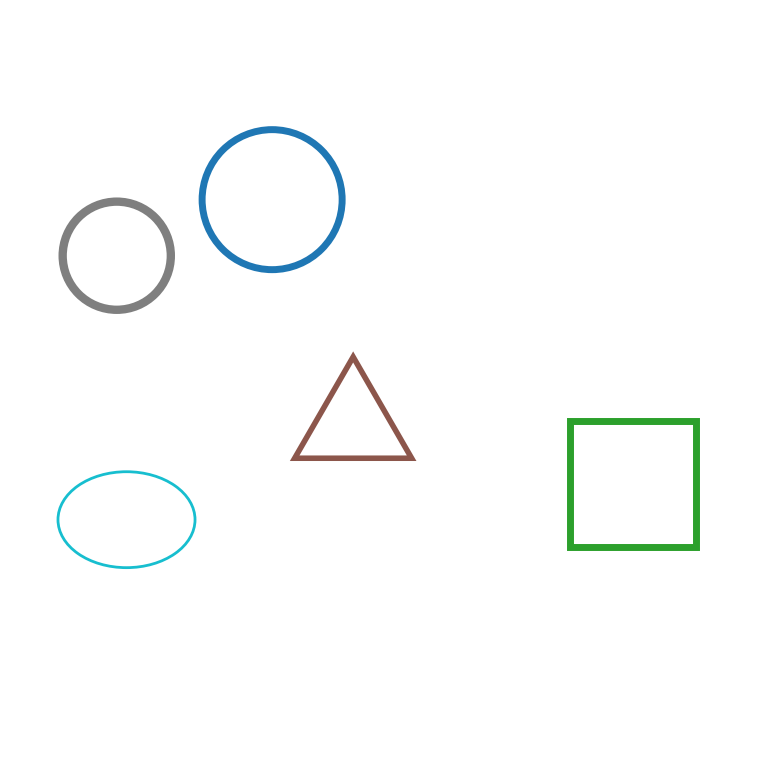[{"shape": "circle", "thickness": 2.5, "radius": 0.45, "center": [0.353, 0.741]}, {"shape": "square", "thickness": 2.5, "radius": 0.41, "center": [0.822, 0.372]}, {"shape": "triangle", "thickness": 2, "radius": 0.44, "center": [0.459, 0.449]}, {"shape": "circle", "thickness": 3, "radius": 0.35, "center": [0.152, 0.668]}, {"shape": "oval", "thickness": 1, "radius": 0.44, "center": [0.164, 0.325]}]